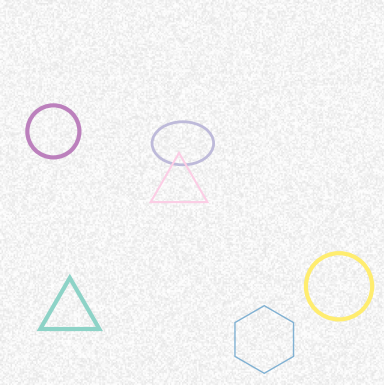[{"shape": "triangle", "thickness": 3, "radius": 0.44, "center": [0.181, 0.19]}, {"shape": "oval", "thickness": 2, "radius": 0.4, "center": [0.475, 0.628]}, {"shape": "hexagon", "thickness": 1, "radius": 0.44, "center": [0.686, 0.118]}, {"shape": "triangle", "thickness": 1.5, "radius": 0.43, "center": [0.465, 0.518]}, {"shape": "circle", "thickness": 3, "radius": 0.34, "center": [0.139, 0.659]}, {"shape": "circle", "thickness": 3, "radius": 0.43, "center": [0.881, 0.256]}]